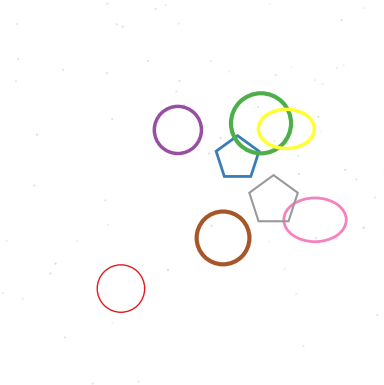[{"shape": "circle", "thickness": 1, "radius": 0.31, "center": [0.314, 0.251]}, {"shape": "pentagon", "thickness": 2, "radius": 0.29, "center": [0.617, 0.589]}, {"shape": "circle", "thickness": 3, "radius": 0.39, "center": [0.678, 0.68]}, {"shape": "circle", "thickness": 2.5, "radius": 0.31, "center": [0.462, 0.662]}, {"shape": "oval", "thickness": 2.5, "radius": 0.36, "center": [0.744, 0.665]}, {"shape": "circle", "thickness": 3, "radius": 0.34, "center": [0.579, 0.382]}, {"shape": "oval", "thickness": 2, "radius": 0.41, "center": [0.818, 0.429]}, {"shape": "pentagon", "thickness": 1.5, "radius": 0.33, "center": [0.711, 0.479]}]